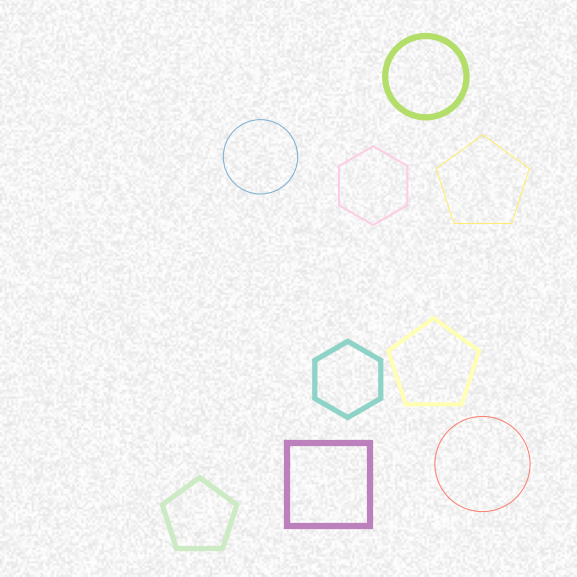[{"shape": "hexagon", "thickness": 2.5, "radius": 0.33, "center": [0.602, 0.342]}, {"shape": "pentagon", "thickness": 2, "radius": 0.41, "center": [0.751, 0.366]}, {"shape": "circle", "thickness": 0.5, "radius": 0.41, "center": [0.835, 0.196]}, {"shape": "circle", "thickness": 0.5, "radius": 0.32, "center": [0.451, 0.728]}, {"shape": "circle", "thickness": 3, "radius": 0.35, "center": [0.737, 0.866]}, {"shape": "hexagon", "thickness": 1, "radius": 0.34, "center": [0.646, 0.678]}, {"shape": "square", "thickness": 3, "radius": 0.36, "center": [0.569, 0.161]}, {"shape": "pentagon", "thickness": 2.5, "radius": 0.34, "center": [0.346, 0.104]}, {"shape": "pentagon", "thickness": 0.5, "radius": 0.42, "center": [0.836, 0.681]}]